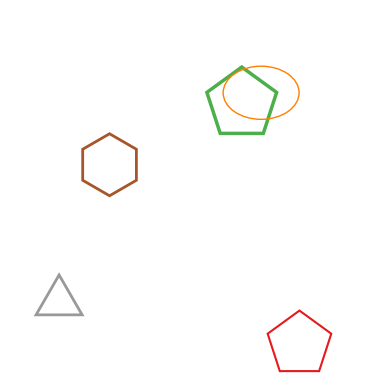[{"shape": "pentagon", "thickness": 1.5, "radius": 0.43, "center": [0.778, 0.106]}, {"shape": "pentagon", "thickness": 2.5, "radius": 0.48, "center": [0.628, 0.731]}, {"shape": "oval", "thickness": 1, "radius": 0.49, "center": [0.678, 0.759]}, {"shape": "hexagon", "thickness": 2, "radius": 0.4, "center": [0.285, 0.572]}, {"shape": "triangle", "thickness": 2, "radius": 0.35, "center": [0.153, 0.217]}]